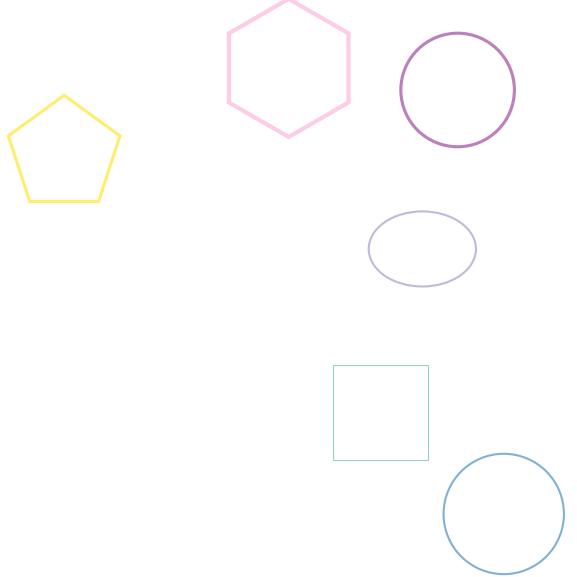[{"shape": "square", "thickness": 0.5, "radius": 0.41, "center": [0.659, 0.285]}, {"shape": "oval", "thickness": 1, "radius": 0.46, "center": [0.731, 0.568]}, {"shape": "circle", "thickness": 1, "radius": 0.52, "center": [0.872, 0.109]}, {"shape": "hexagon", "thickness": 2, "radius": 0.6, "center": [0.5, 0.882]}, {"shape": "circle", "thickness": 1.5, "radius": 0.49, "center": [0.792, 0.843]}, {"shape": "pentagon", "thickness": 1.5, "radius": 0.51, "center": [0.111, 0.733]}]